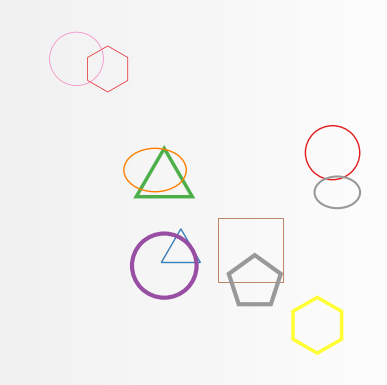[{"shape": "hexagon", "thickness": 0.5, "radius": 0.3, "center": [0.278, 0.821]}, {"shape": "circle", "thickness": 1, "radius": 0.35, "center": [0.858, 0.603]}, {"shape": "triangle", "thickness": 1, "radius": 0.29, "center": [0.467, 0.347]}, {"shape": "triangle", "thickness": 2.5, "radius": 0.42, "center": [0.424, 0.531]}, {"shape": "circle", "thickness": 3, "radius": 0.42, "center": [0.424, 0.31]}, {"shape": "oval", "thickness": 1, "radius": 0.4, "center": [0.4, 0.558]}, {"shape": "hexagon", "thickness": 2.5, "radius": 0.36, "center": [0.819, 0.155]}, {"shape": "square", "thickness": 0.5, "radius": 0.42, "center": [0.647, 0.35]}, {"shape": "circle", "thickness": 0.5, "radius": 0.35, "center": [0.197, 0.847]}, {"shape": "pentagon", "thickness": 3, "radius": 0.35, "center": [0.658, 0.267]}, {"shape": "oval", "thickness": 1.5, "radius": 0.29, "center": [0.87, 0.5]}]